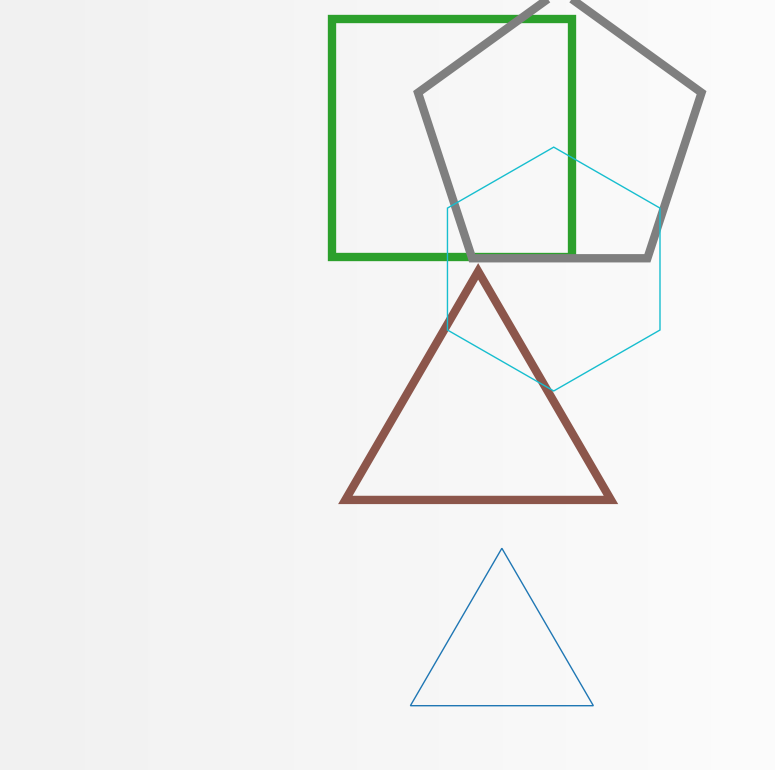[{"shape": "triangle", "thickness": 0.5, "radius": 0.68, "center": [0.648, 0.152]}, {"shape": "square", "thickness": 3, "radius": 0.77, "center": [0.583, 0.821]}, {"shape": "triangle", "thickness": 3, "radius": 0.99, "center": [0.617, 0.45]}, {"shape": "pentagon", "thickness": 3, "radius": 0.96, "center": [0.722, 0.82]}, {"shape": "hexagon", "thickness": 0.5, "radius": 0.79, "center": [0.714, 0.651]}]